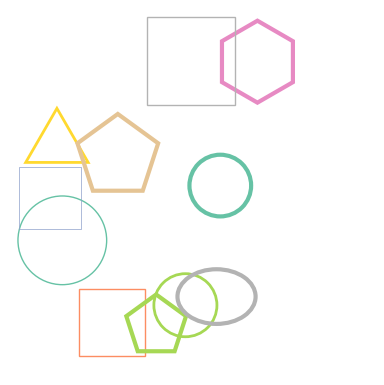[{"shape": "circle", "thickness": 1, "radius": 0.58, "center": [0.162, 0.376]}, {"shape": "circle", "thickness": 3, "radius": 0.4, "center": [0.572, 0.518]}, {"shape": "square", "thickness": 1, "radius": 0.43, "center": [0.291, 0.163]}, {"shape": "square", "thickness": 0.5, "radius": 0.41, "center": [0.129, 0.486]}, {"shape": "hexagon", "thickness": 3, "radius": 0.53, "center": [0.669, 0.84]}, {"shape": "circle", "thickness": 2, "radius": 0.41, "center": [0.482, 0.207]}, {"shape": "pentagon", "thickness": 3, "radius": 0.41, "center": [0.406, 0.154]}, {"shape": "triangle", "thickness": 2, "radius": 0.47, "center": [0.148, 0.625]}, {"shape": "pentagon", "thickness": 3, "radius": 0.55, "center": [0.306, 0.594]}, {"shape": "oval", "thickness": 3, "radius": 0.51, "center": [0.562, 0.23]}, {"shape": "square", "thickness": 1, "radius": 0.57, "center": [0.496, 0.842]}]